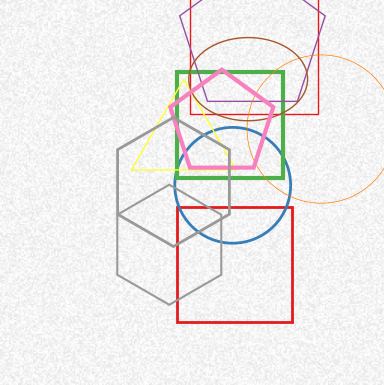[{"shape": "square", "thickness": 1, "radius": 0.83, "center": [0.659, 0.87]}, {"shape": "square", "thickness": 2, "radius": 0.75, "center": [0.61, 0.312]}, {"shape": "circle", "thickness": 2, "radius": 0.75, "center": [0.604, 0.519]}, {"shape": "square", "thickness": 3, "radius": 0.69, "center": [0.597, 0.675]}, {"shape": "pentagon", "thickness": 1, "radius": 0.99, "center": [0.656, 0.897]}, {"shape": "circle", "thickness": 0.5, "radius": 0.96, "center": [0.834, 0.665]}, {"shape": "triangle", "thickness": 1, "radius": 0.78, "center": [0.477, 0.637]}, {"shape": "oval", "thickness": 1, "radius": 0.77, "center": [0.645, 0.794]}, {"shape": "pentagon", "thickness": 3, "radius": 0.7, "center": [0.576, 0.678]}, {"shape": "hexagon", "thickness": 2, "radius": 0.84, "center": [0.451, 0.527]}, {"shape": "hexagon", "thickness": 1.5, "radius": 0.78, "center": [0.44, 0.364]}]